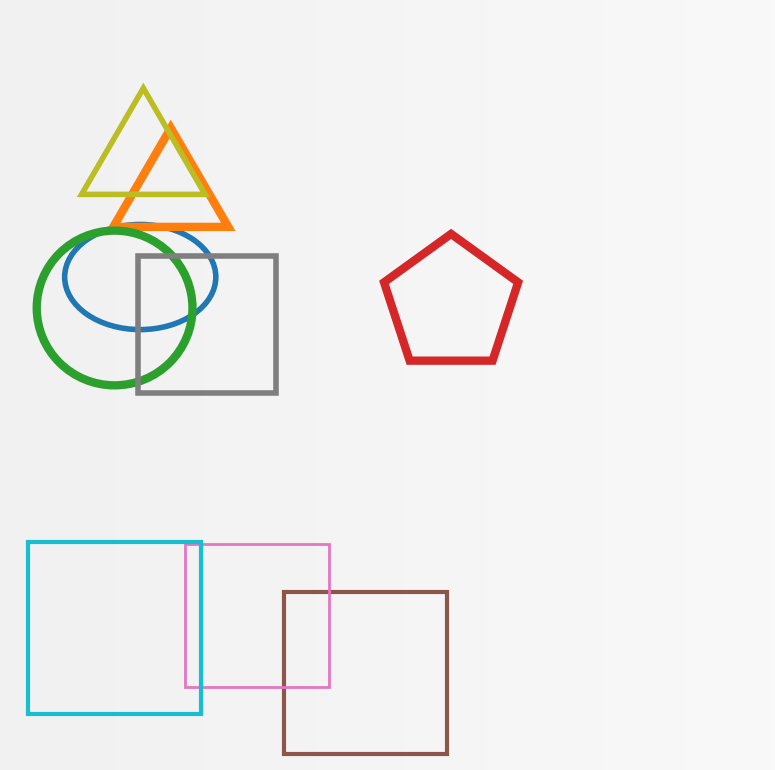[{"shape": "oval", "thickness": 2, "radius": 0.49, "center": [0.181, 0.64]}, {"shape": "triangle", "thickness": 3, "radius": 0.43, "center": [0.22, 0.748]}, {"shape": "circle", "thickness": 3, "radius": 0.5, "center": [0.148, 0.6]}, {"shape": "pentagon", "thickness": 3, "radius": 0.45, "center": [0.582, 0.605]}, {"shape": "square", "thickness": 1.5, "radius": 0.53, "center": [0.472, 0.126]}, {"shape": "square", "thickness": 1, "radius": 0.46, "center": [0.331, 0.2]}, {"shape": "square", "thickness": 2, "radius": 0.45, "center": [0.267, 0.579]}, {"shape": "triangle", "thickness": 2, "radius": 0.46, "center": [0.185, 0.794]}, {"shape": "square", "thickness": 1.5, "radius": 0.56, "center": [0.148, 0.184]}]